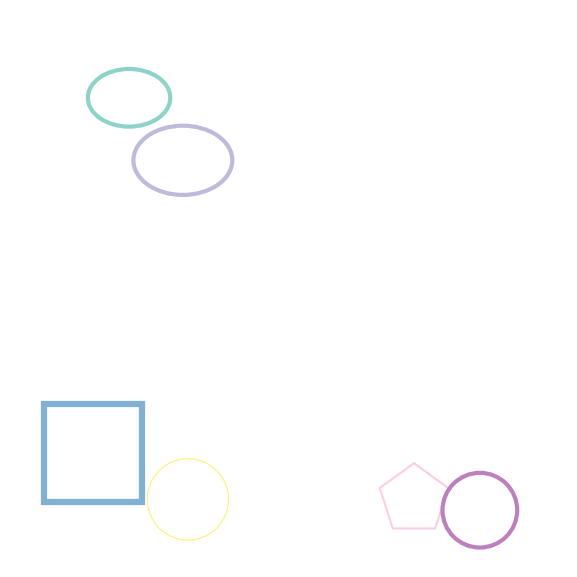[{"shape": "oval", "thickness": 2, "radius": 0.36, "center": [0.223, 0.83]}, {"shape": "oval", "thickness": 2, "radius": 0.43, "center": [0.317, 0.722]}, {"shape": "square", "thickness": 3, "radius": 0.43, "center": [0.161, 0.214]}, {"shape": "pentagon", "thickness": 1, "radius": 0.31, "center": [0.717, 0.135]}, {"shape": "circle", "thickness": 2, "radius": 0.32, "center": [0.831, 0.116]}, {"shape": "circle", "thickness": 0.5, "radius": 0.35, "center": [0.325, 0.134]}]